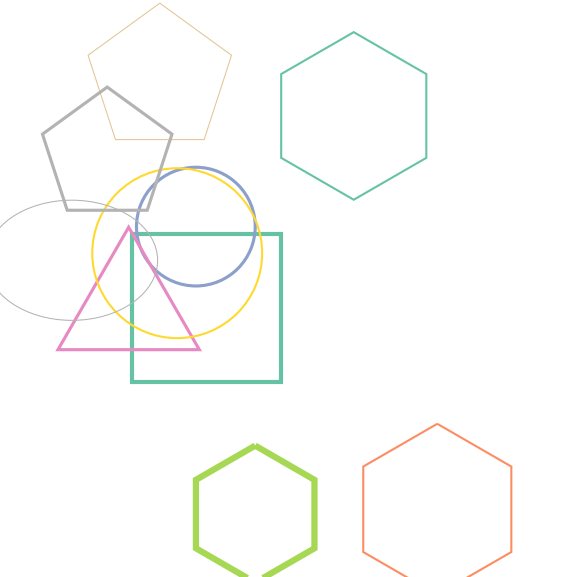[{"shape": "hexagon", "thickness": 1, "radius": 0.73, "center": [0.613, 0.798]}, {"shape": "square", "thickness": 2, "radius": 0.64, "center": [0.357, 0.466]}, {"shape": "hexagon", "thickness": 1, "radius": 0.74, "center": [0.757, 0.117]}, {"shape": "circle", "thickness": 1.5, "radius": 0.51, "center": [0.339, 0.607]}, {"shape": "triangle", "thickness": 1.5, "radius": 0.71, "center": [0.223, 0.464]}, {"shape": "hexagon", "thickness": 3, "radius": 0.59, "center": [0.442, 0.109]}, {"shape": "circle", "thickness": 1, "radius": 0.74, "center": [0.307, 0.561]}, {"shape": "pentagon", "thickness": 0.5, "radius": 0.65, "center": [0.277, 0.863]}, {"shape": "oval", "thickness": 0.5, "radius": 0.74, "center": [0.124, 0.548]}, {"shape": "pentagon", "thickness": 1.5, "radius": 0.59, "center": [0.186, 0.73]}]